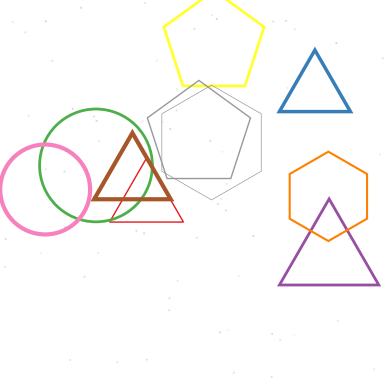[{"shape": "triangle", "thickness": 1, "radius": 0.55, "center": [0.381, 0.479]}, {"shape": "triangle", "thickness": 2.5, "radius": 0.53, "center": [0.818, 0.763]}, {"shape": "circle", "thickness": 2, "radius": 0.73, "center": [0.249, 0.57]}, {"shape": "triangle", "thickness": 2, "radius": 0.75, "center": [0.855, 0.334]}, {"shape": "hexagon", "thickness": 1.5, "radius": 0.58, "center": [0.853, 0.49]}, {"shape": "pentagon", "thickness": 2, "radius": 0.68, "center": [0.556, 0.888]}, {"shape": "triangle", "thickness": 3, "radius": 0.57, "center": [0.344, 0.54]}, {"shape": "circle", "thickness": 3, "radius": 0.58, "center": [0.117, 0.508]}, {"shape": "hexagon", "thickness": 0.5, "radius": 0.75, "center": [0.549, 0.63]}, {"shape": "pentagon", "thickness": 1, "radius": 0.7, "center": [0.517, 0.65]}]